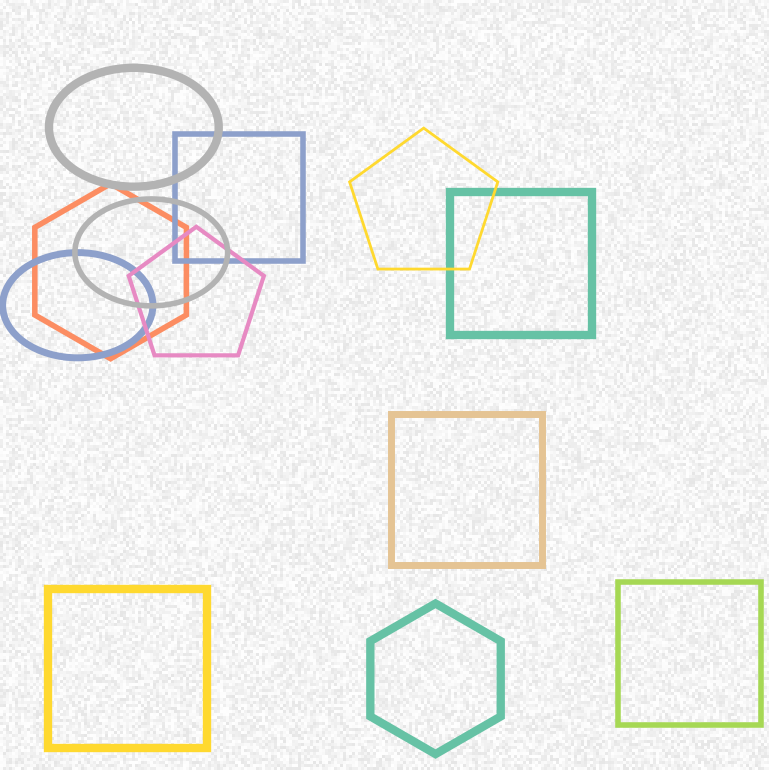[{"shape": "square", "thickness": 3, "radius": 0.46, "center": [0.677, 0.658]}, {"shape": "hexagon", "thickness": 3, "radius": 0.49, "center": [0.566, 0.118]}, {"shape": "hexagon", "thickness": 2, "radius": 0.57, "center": [0.144, 0.648]}, {"shape": "square", "thickness": 2, "radius": 0.41, "center": [0.31, 0.744]}, {"shape": "oval", "thickness": 2.5, "radius": 0.49, "center": [0.101, 0.604]}, {"shape": "pentagon", "thickness": 1.5, "radius": 0.46, "center": [0.255, 0.613]}, {"shape": "square", "thickness": 2, "radius": 0.46, "center": [0.895, 0.151]}, {"shape": "square", "thickness": 3, "radius": 0.52, "center": [0.165, 0.132]}, {"shape": "pentagon", "thickness": 1, "radius": 0.51, "center": [0.55, 0.732]}, {"shape": "square", "thickness": 2.5, "radius": 0.49, "center": [0.606, 0.365]}, {"shape": "oval", "thickness": 2, "radius": 0.5, "center": [0.196, 0.672]}, {"shape": "oval", "thickness": 3, "radius": 0.55, "center": [0.174, 0.835]}]